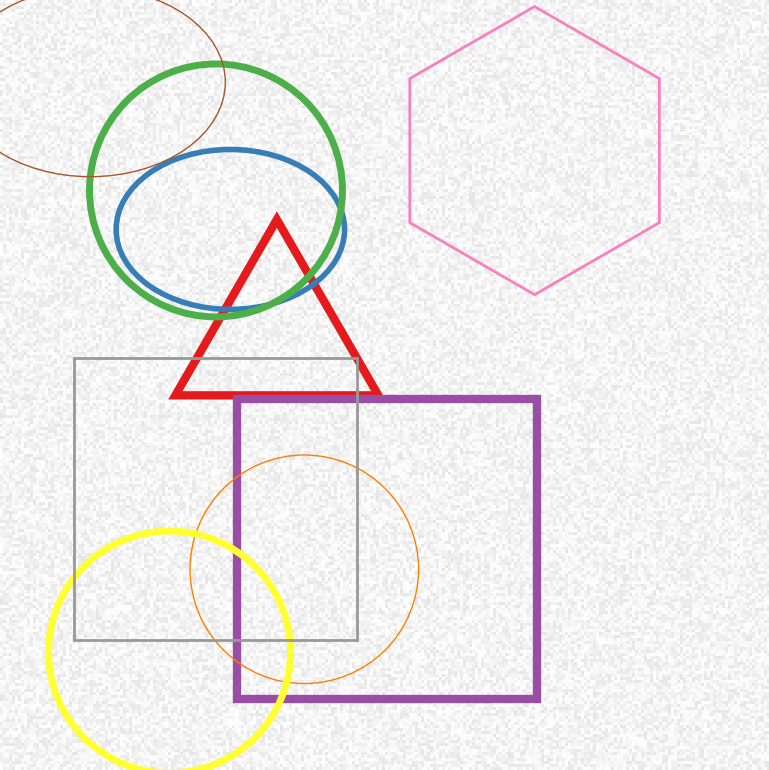[{"shape": "triangle", "thickness": 3, "radius": 0.76, "center": [0.36, 0.563]}, {"shape": "oval", "thickness": 2, "radius": 0.74, "center": [0.299, 0.702]}, {"shape": "circle", "thickness": 2.5, "radius": 0.82, "center": [0.28, 0.753]}, {"shape": "square", "thickness": 3, "radius": 0.98, "center": [0.503, 0.287]}, {"shape": "circle", "thickness": 0.5, "radius": 0.74, "center": [0.395, 0.261]}, {"shape": "circle", "thickness": 2.5, "radius": 0.79, "center": [0.22, 0.153]}, {"shape": "oval", "thickness": 0.5, "radius": 0.88, "center": [0.117, 0.893]}, {"shape": "hexagon", "thickness": 1, "radius": 0.94, "center": [0.694, 0.804]}, {"shape": "square", "thickness": 1, "radius": 0.92, "center": [0.28, 0.352]}]